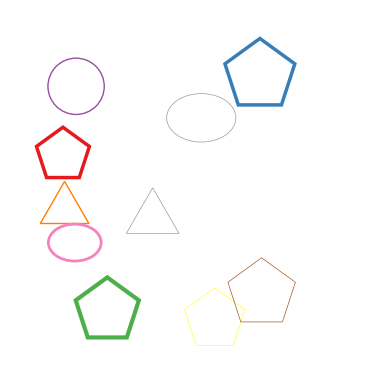[{"shape": "pentagon", "thickness": 2.5, "radius": 0.36, "center": [0.163, 0.597]}, {"shape": "pentagon", "thickness": 2.5, "radius": 0.48, "center": [0.675, 0.805]}, {"shape": "pentagon", "thickness": 3, "radius": 0.43, "center": [0.279, 0.193]}, {"shape": "circle", "thickness": 1, "radius": 0.37, "center": [0.198, 0.776]}, {"shape": "triangle", "thickness": 1, "radius": 0.36, "center": [0.168, 0.456]}, {"shape": "pentagon", "thickness": 0.5, "radius": 0.41, "center": [0.558, 0.17]}, {"shape": "pentagon", "thickness": 0.5, "radius": 0.46, "center": [0.68, 0.238]}, {"shape": "oval", "thickness": 2, "radius": 0.34, "center": [0.194, 0.37]}, {"shape": "oval", "thickness": 0.5, "radius": 0.45, "center": [0.523, 0.694]}, {"shape": "triangle", "thickness": 0.5, "radius": 0.39, "center": [0.397, 0.433]}]